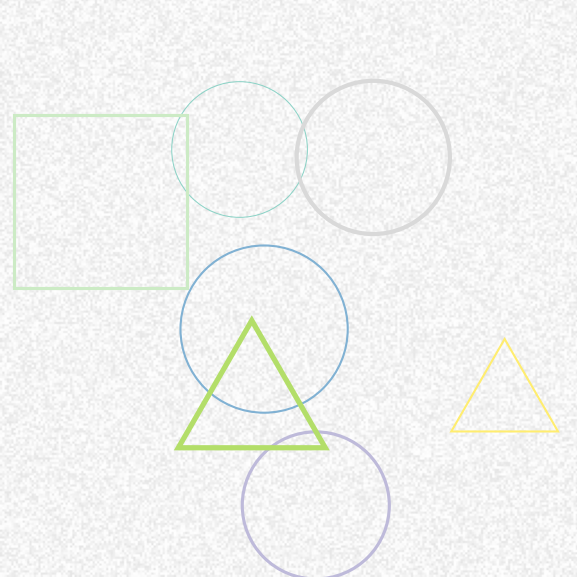[{"shape": "circle", "thickness": 0.5, "radius": 0.59, "center": [0.415, 0.74]}, {"shape": "circle", "thickness": 1.5, "radius": 0.64, "center": [0.547, 0.124]}, {"shape": "circle", "thickness": 1, "radius": 0.72, "center": [0.457, 0.429]}, {"shape": "triangle", "thickness": 2.5, "radius": 0.73, "center": [0.436, 0.297]}, {"shape": "circle", "thickness": 2, "radius": 0.66, "center": [0.646, 0.727]}, {"shape": "square", "thickness": 1.5, "radius": 0.75, "center": [0.174, 0.65]}, {"shape": "triangle", "thickness": 1, "radius": 0.53, "center": [0.874, 0.305]}]